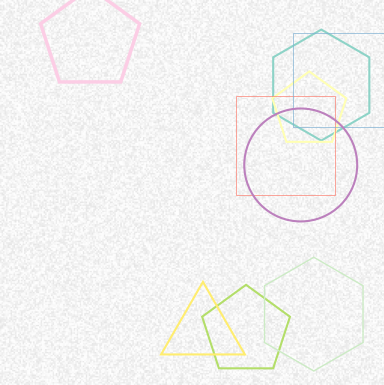[{"shape": "hexagon", "thickness": 1.5, "radius": 0.72, "center": [0.834, 0.779]}, {"shape": "pentagon", "thickness": 1.5, "radius": 0.51, "center": [0.803, 0.713]}, {"shape": "square", "thickness": 0.5, "radius": 0.64, "center": [0.742, 0.621]}, {"shape": "square", "thickness": 0.5, "radius": 0.61, "center": [0.883, 0.792]}, {"shape": "pentagon", "thickness": 1.5, "radius": 0.6, "center": [0.639, 0.14]}, {"shape": "pentagon", "thickness": 2.5, "radius": 0.68, "center": [0.234, 0.897]}, {"shape": "circle", "thickness": 1.5, "radius": 0.73, "center": [0.781, 0.572]}, {"shape": "hexagon", "thickness": 1, "radius": 0.74, "center": [0.815, 0.184]}, {"shape": "triangle", "thickness": 1.5, "radius": 0.63, "center": [0.527, 0.142]}]